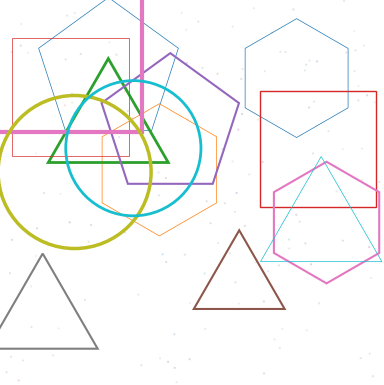[{"shape": "pentagon", "thickness": 0.5, "radius": 0.95, "center": [0.282, 0.816]}, {"shape": "hexagon", "thickness": 0.5, "radius": 0.77, "center": [0.77, 0.797]}, {"shape": "hexagon", "thickness": 0.5, "radius": 0.86, "center": [0.414, 0.559]}, {"shape": "triangle", "thickness": 2, "radius": 0.9, "center": [0.281, 0.668]}, {"shape": "square", "thickness": 0.5, "radius": 0.76, "center": [0.183, 0.748]}, {"shape": "square", "thickness": 1, "radius": 0.75, "center": [0.827, 0.613]}, {"shape": "pentagon", "thickness": 1.5, "radius": 0.94, "center": [0.442, 0.674]}, {"shape": "triangle", "thickness": 1.5, "radius": 0.68, "center": [0.621, 0.266]}, {"shape": "square", "thickness": 3, "radius": 0.95, "center": [0.18, 0.848]}, {"shape": "hexagon", "thickness": 1.5, "radius": 0.79, "center": [0.848, 0.422]}, {"shape": "triangle", "thickness": 1.5, "radius": 0.82, "center": [0.111, 0.177]}, {"shape": "circle", "thickness": 2.5, "radius": 0.99, "center": [0.194, 0.553]}, {"shape": "triangle", "thickness": 0.5, "radius": 0.91, "center": [0.834, 0.411]}, {"shape": "circle", "thickness": 2, "radius": 0.88, "center": [0.346, 0.615]}]